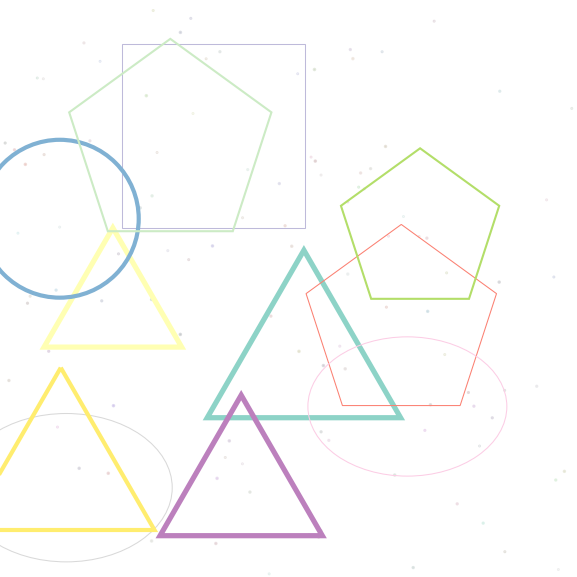[{"shape": "triangle", "thickness": 2.5, "radius": 0.97, "center": [0.526, 0.372]}, {"shape": "triangle", "thickness": 2.5, "radius": 0.69, "center": [0.195, 0.467]}, {"shape": "square", "thickness": 0.5, "radius": 0.79, "center": [0.369, 0.764]}, {"shape": "pentagon", "thickness": 0.5, "radius": 0.87, "center": [0.695, 0.437]}, {"shape": "circle", "thickness": 2, "radius": 0.68, "center": [0.104, 0.62]}, {"shape": "pentagon", "thickness": 1, "radius": 0.72, "center": [0.727, 0.598]}, {"shape": "oval", "thickness": 0.5, "radius": 0.86, "center": [0.705, 0.295]}, {"shape": "oval", "thickness": 0.5, "radius": 0.92, "center": [0.115, 0.155]}, {"shape": "triangle", "thickness": 2.5, "radius": 0.81, "center": [0.418, 0.153]}, {"shape": "pentagon", "thickness": 1, "radius": 0.92, "center": [0.295, 0.748]}, {"shape": "triangle", "thickness": 2, "radius": 0.94, "center": [0.105, 0.175]}]